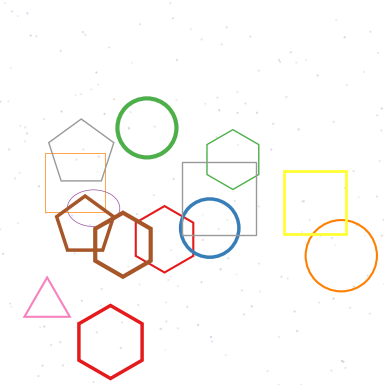[{"shape": "hexagon", "thickness": 2.5, "radius": 0.47, "center": [0.287, 0.112]}, {"shape": "hexagon", "thickness": 1.5, "radius": 0.43, "center": [0.427, 0.378]}, {"shape": "circle", "thickness": 2.5, "radius": 0.38, "center": [0.545, 0.408]}, {"shape": "hexagon", "thickness": 1, "radius": 0.39, "center": [0.605, 0.586]}, {"shape": "circle", "thickness": 3, "radius": 0.38, "center": [0.382, 0.668]}, {"shape": "oval", "thickness": 0.5, "radius": 0.34, "center": [0.243, 0.459]}, {"shape": "square", "thickness": 0.5, "radius": 0.39, "center": [0.194, 0.526]}, {"shape": "circle", "thickness": 1.5, "radius": 0.46, "center": [0.886, 0.336]}, {"shape": "square", "thickness": 2, "radius": 0.4, "center": [0.817, 0.474]}, {"shape": "pentagon", "thickness": 2.5, "radius": 0.39, "center": [0.221, 0.413]}, {"shape": "hexagon", "thickness": 3, "radius": 0.42, "center": [0.319, 0.364]}, {"shape": "triangle", "thickness": 1.5, "radius": 0.34, "center": [0.122, 0.211]}, {"shape": "square", "thickness": 1, "radius": 0.48, "center": [0.569, 0.485]}, {"shape": "pentagon", "thickness": 1, "radius": 0.44, "center": [0.211, 0.602]}]